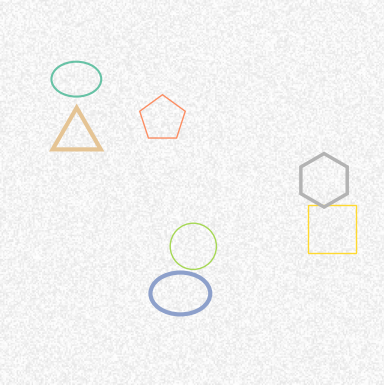[{"shape": "oval", "thickness": 1.5, "radius": 0.32, "center": [0.198, 0.794]}, {"shape": "pentagon", "thickness": 1, "radius": 0.31, "center": [0.422, 0.692]}, {"shape": "oval", "thickness": 3, "radius": 0.39, "center": [0.468, 0.238]}, {"shape": "circle", "thickness": 1, "radius": 0.3, "center": [0.502, 0.36]}, {"shape": "square", "thickness": 1, "radius": 0.31, "center": [0.863, 0.405]}, {"shape": "triangle", "thickness": 3, "radius": 0.36, "center": [0.199, 0.648]}, {"shape": "hexagon", "thickness": 2.5, "radius": 0.35, "center": [0.842, 0.532]}]